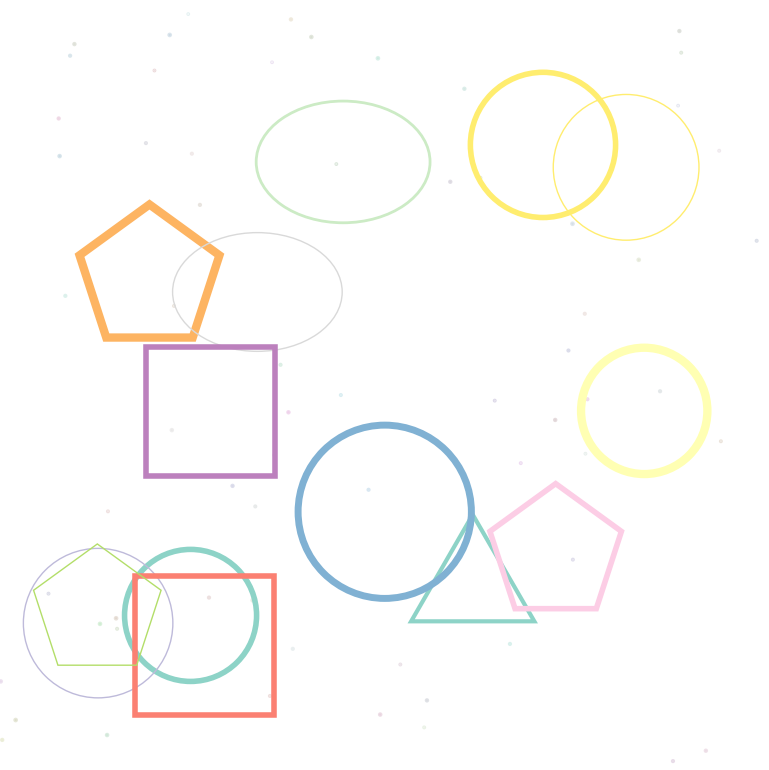[{"shape": "triangle", "thickness": 1.5, "radius": 0.46, "center": [0.614, 0.239]}, {"shape": "circle", "thickness": 2, "radius": 0.43, "center": [0.247, 0.201]}, {"shape": "circle", "thickness": 3, "radius": 0.41, "center": [0.837, 0.466]}, {"shape": "circle", "thickness": 0.5, "radius": 0.49, "center": [0.127, 0.191]}, {"shape": "square", "thickness": 2, "radius": 0.45, "center": [0.265, 0.162]}, {"shape": "circle", "thickness": 2.5, "radius": 0.56, "center": [0.5, 0.335]}, {"shape": "pentagon", "thickness": 3, "radius": 0.48, "center": [0.194, 0.639]}, {"shape": "pentagon", "thickness": 0.5, "radius": 0.44, "center": [0.126, 0.207]}, {"shape": "pentagon", "thickness": 2, "radius": 0.45, "center": [0.722, 0.282]}, {"shape": "oval", "thickness": 0.5, "radius": 0.55, "center": [0.334, 0.621]}, {"shape": "square", "thickness": 2, "radius": 0.42, "center": [0.273, 0.465]}, {"shape": "oval", "thickness": 1, "radius": 0.56, "center": [0.446, 0.79]}, {"shape": "circle", "thickness": 0.5, "radius": 0.47, "center": [0.813, 0.783]}, {"shape": "circle", "thickness": 2, "radius": 0.47, "center": [0.705, 0.812]}]